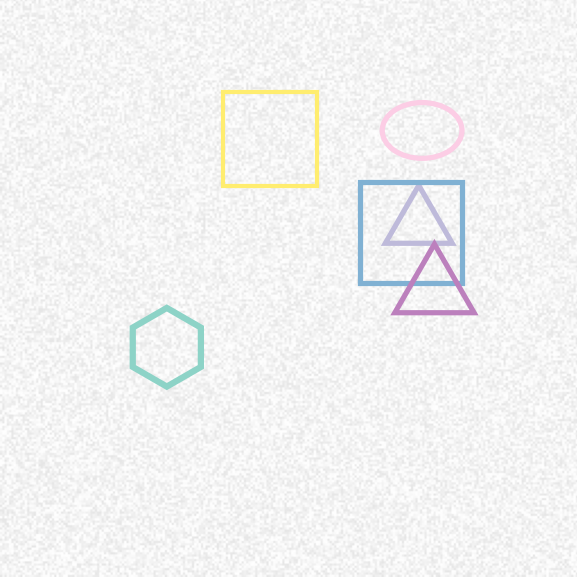[{"shape": "hexagon", "thickness": 3, "radius": 0.34, "center": [0.289, 0.398]}, {"shape": "triangle", "thickness": 2.5, "radius": 0.33, "center": [0.725, 0.611]}, {"shape": "square", "thickness": 2.5, "radius": 0.44, "center": [0.712, 0.597]}, {"shape": "oval", "thickness": 2.5, "radius": 0.35, "center": [0.731, 0.773]}, {"shape": "triangle", "thickness": 2.5, "radius": 0.4, "center": [0.752, 0.497]}, {"shape": "square", "thickness": 2, "radius": 0.41, "center": [0.467, 0.759]}]